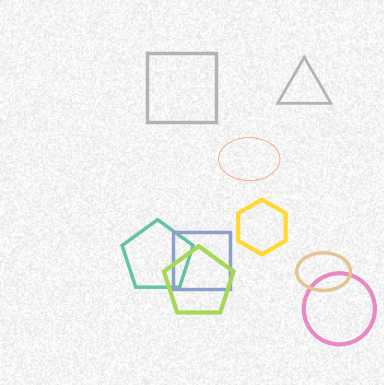[{"shape": "pentagon", "thickness": 2.5, "radius": 0.48, "center": [0.409, 0.332]}, {"shape": "oval", "thickness": 0.5, "radius": 0.4, "center": [0.647, 0.587]}, {"shape": "square", "thickness": 2.5, "radius": 0.37, "center": [0.523, 0.323]}, {"shape": "circle", "thickness": 3, "radius": 0.46, "center": [0.881, 0.198]}, {"shape": "pentagon", "thickness": 3, "radius": 0.48, "center": [0.516, 0.265]}, {"shape": "hexagon", "thickness": 3, "radius": 0.36, "center": [0.68, 0.41]}, {"shape": "oval", "thickness": 2.5, "radius": 0.35, "center": [0.84, 0.294]}, {"shape": "triangle", "thickness": 2, "radius": 0.4, "center": [0.79, 0.772]}, {"shape": "square", "thickness": 2.5, "radius": 0.44, "center": [0.472, 0.773]}]